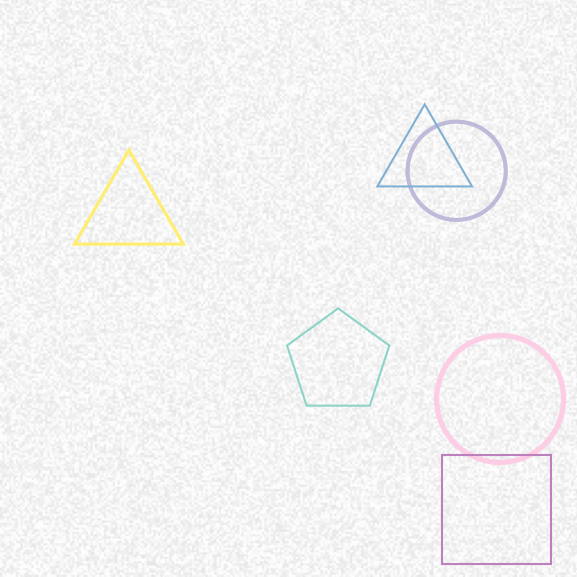[{"shape": "pentagon", "thickness": 1, "radius": 0.47, "center": [0.586, 0.372]}, {"shape": "circle", "thickness": 2, "radius": 0.43, "center": [0.791, 0.703]}, {"shape": "triangle", "thickness": 1, "radius": 0.47, "center": [0.735, 0.724]}, {"shape": "circle", "thickness": 2.5, "radius": 0.55, "center": [0.866, 0.308]}, {"shape": "square", "thickness": 1, "radius": 0.47, "center": [0.86, 0.117]}, {"shape": "triangle", "thickness": 1.5, "radius": 0.54, "center": [0.223, 0.631]}]